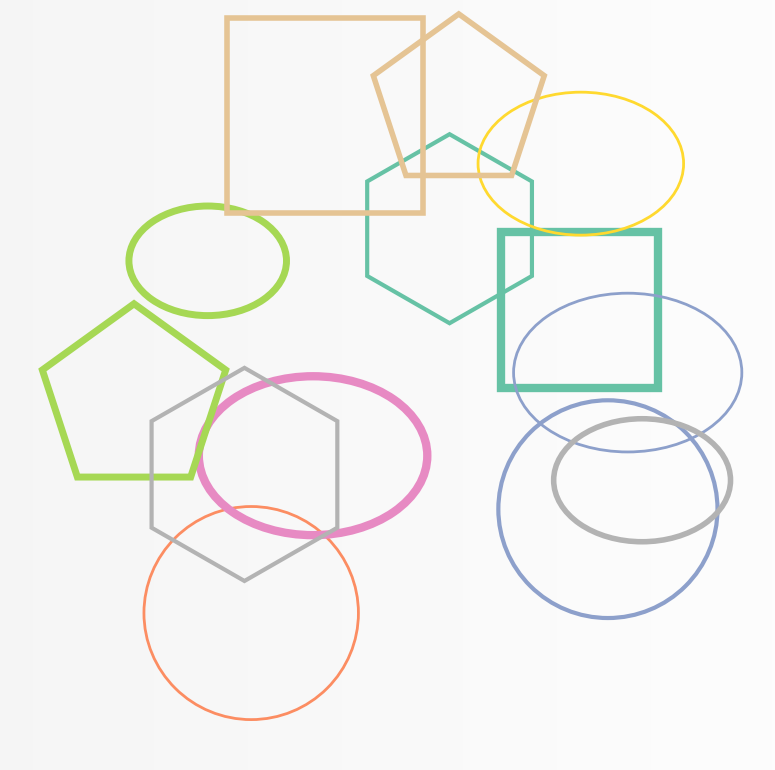[{"shape": "square", "thickness": 3, "radius": 0.51, "center": [0.747, 0.597]}, {"shape": "hexagon", "thickness": 1.5, "radius": 0.61, "center": [0.58, 0.703]}, {"shape": "circle", "thickness": 1, "radius": 0.69, "center": [0.324, 0.204]}, {"shape": "oval", "thickness": 1, "radius": 0.74, "center": [0.81, 0.516]}, {"shape": "circle", "thickness": 1.5, "radius": 0.71, "center": [0.784, 0.339]}, {"shape": "oval", "thickness": 3, "radius": 0.74, "center": [0.404, 0.408]}, {"shape": "oval", "thickness": 2.5, "radius": 0.51, "center": [0.268, 0.661]}, {"shape": "pentagon", "thickness": 2.5, "radius": 0.62, "center": [0.173, 0.481]}, {"shape": "oval", "thickness": 1, "radius": 0.66, "center": [0.749, 0.787]}, {"shape": "square", "thickness": 2, "radius": 0.63, "center": [0.42, 0.85]}, {"shape": "pentagon", "thickness": 2, "radius": 0.58, "center": [0.592, 0.866]}, {"shape": "hexagon", "thickness": 1.5, "radius": 0.69, "center": [0.315, 0.384]}, {"shape": "oval", "thickness": 2, "radius": 0.57, "center": [0.829, 0.376]}]